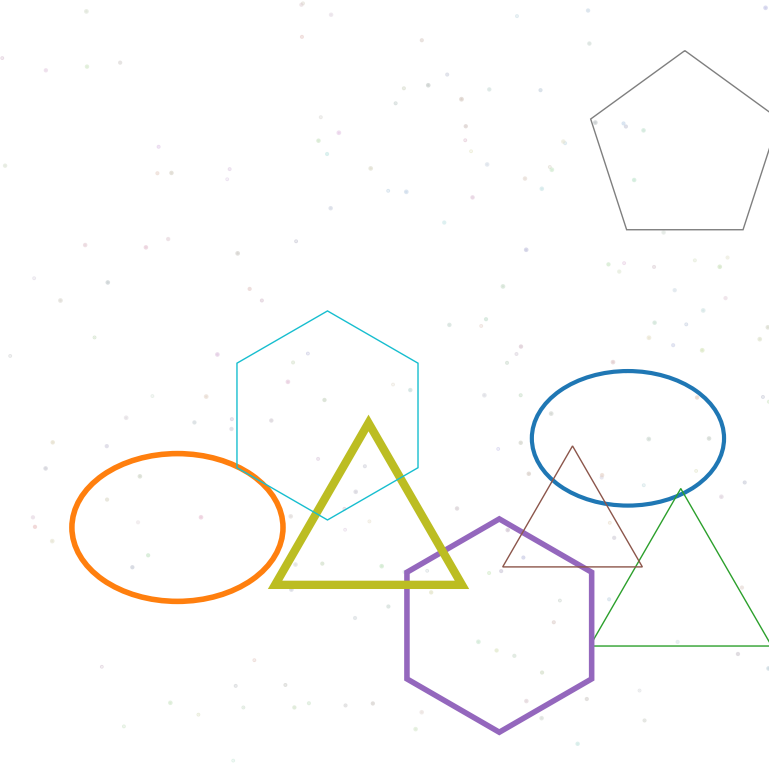[{"shape": "oval", "thickness": 1.5, "radius": 0.62, "center": [0.816, 0.431]}, {"shape": "oval", "thickness": 2, "radius": 0.69, "center": [0.23, 0.315]}, {"shape": "triangle", "thickness": 0.5, "radius": 0.68, "center": [0.884, 0.229]}, {"shape": "hexagon", "thickness": 2, "radius": 0.69, "center": [0.648, 0.188]}, {"shape": "triangle", "thickness": 0.5, "radius": 0.52, "center": [0.744, 0.316]}, {"shape": "pentagon", "thickness": 0.5, "radius": 0.64, "center": [0.889, 0.806]}, {"shape": "triangle", "thickness": 3, "radius": 0.7, "center": [0.479, 0.311]}, {"shape": "hexagon", "thickness": 0.5, "radius": 0.68, "center": [0.425, 0.46]}]